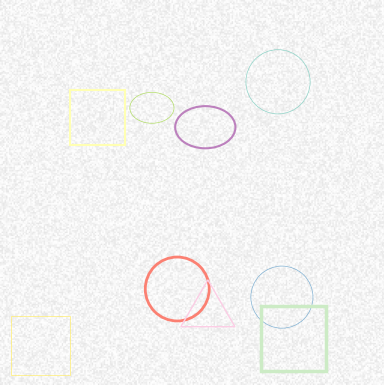[{"shape": "circle", "thickness": 0.5, "radius": 0.42, "center": [0.722, 0.788]}, {"shape": "square", "thickness": 1.5, "radius": 0.36, "center": [0.253, 0.695]}, {"shape": "circle", "thickness": 2, "radius": 0.42, "center": [0.46, 0.249]}, {"shape": "circle", "thickness": 0.5, "radius": 0.4, "center": [0.732, 0.228]}, {"shape": "oval", "thickness": 0.5, "radius": 0.29, "center": [0.395, 0.72]}, {"shape": "triangle", "thickness": 1, "radius": 0.41, "center": [0.54, 0.192]}, {"shape": "oval", "thickness": 1.5, "radius": 0.39, "center": [0.533, 0.67]}, {"shape": "square", "thickness": 2.5, "radius": 0.43, "center": [0.762, 0.121]}, {"shape": "square", "thickness": 0.5, "radius": 0.38, "center": [0.105, 0.103]}]